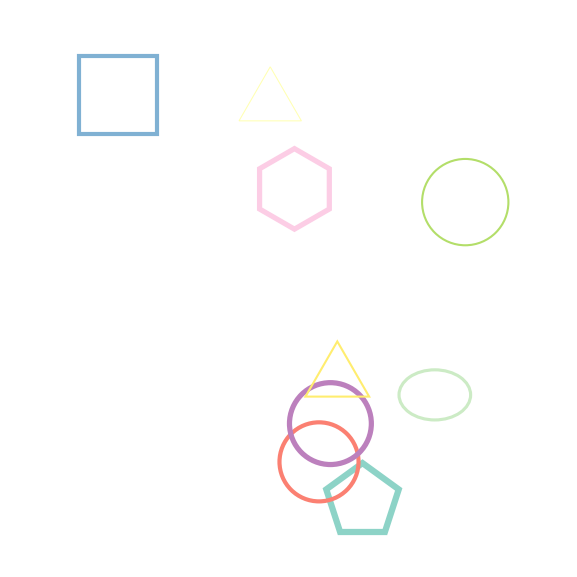[{"shape": "pentagon", "thickness": 3, "radius": 0.33, "center": [0.628, 0.131]}, {"shape": "triangle", "thickness": 0.5, "radius": 0.31, "center": [0.468, 0.821]}, {"shape": "circle", "thickness": 2, "radius": 0.34, "center": [0.552, 0.199]}, {"shape": "square", "thickness": 2, "radius": 0.34, "center": [0.205, 0.835]}, {"shape": "circle", "thickness": 1, "radius": 0.37, "center": [0.806, 0.649]}, {"shape": "hexagon", "thickness": 2.5, "radius": 0.35, "center": [0.51, 0.672]}, {"shape": "circle", "thickness": 2.5, "radius": 0.35, "center": [0.572, 0.266]}, {"shape": "oval", "thickness": 1.5, "radius": 0.31, "center": [0.753, 0.315]}, {"shape": "triangle", "thickness": 1, "radius": 0.32, "center": [0.584, 0.344]}]